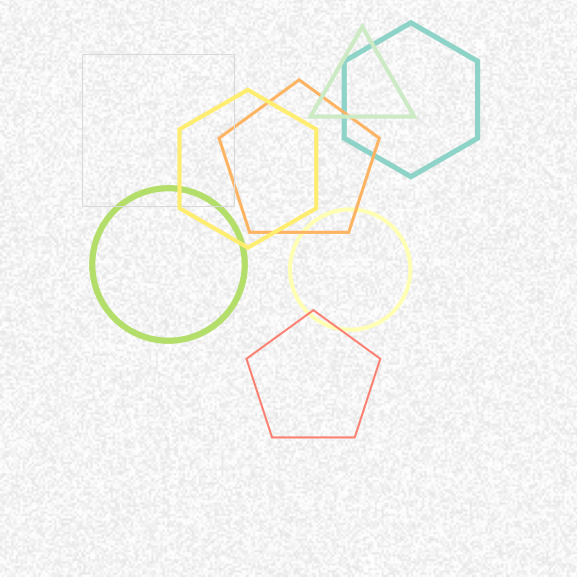[{"shape": "hexagon", "thickness": 2.5, "radius": 0.67, "center": [0.712, 0.826]}, {"shape": "circle", "thickness": 2, "radius": 0.52, "center": [0.606, 0.532]}, {"shape": "pentagon", "thickness": 1, "radius": 0.61, "center": [0.543, 0.34]}, {"shape": "pentagon", "thickness": 1.5, "radius": 0.73, "center": [0.518, 0.715]}, {"shape": "circle", "thickness": 3, "radius": 0.66, "center": [0.292, 0.541]}, {"shape": "square", "thickness": 0.5, "radius": 0.66, "center": [0.274, 0.773]}, {"shape": "triangle", "thickness": 2, "radius": 0.52, "center": [0.627, 0.849]}, {"shape": "hexagon", "thickness": 2, "radius": 0.68, "center": [0.429, 0.707]}]